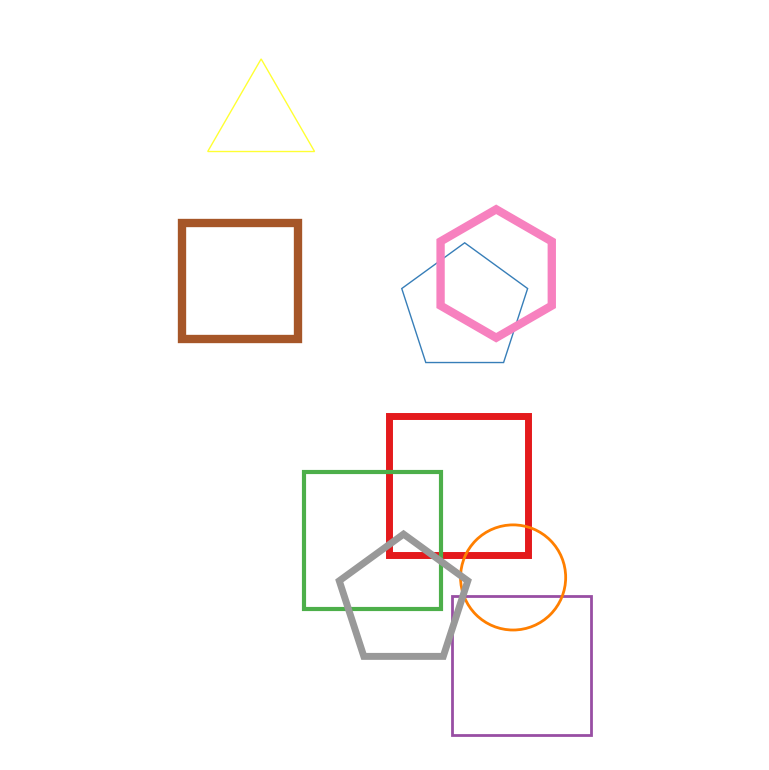[{"shape": "square", "thickness": 2.5, "radius": 0.45, "center": [0.596, 0.37]}, {"shape": "pentagon", "thickness": 0.5, "radius": 0.43, "center": [0.603, 0.599]}, {"shape": "square", "thickness": 1.5, "radius": 0.44, "center": [0.484, 0.298]}, {"shape": "square", "thickness": 1, "radius": 0.45, "center": [0.678, 0.136]}, {"shape": "circle", "thickness": 1, "radius": 0.34, "center": [0.666, 0.25]}, {"shape": "triangle", "thickness": 0.5, "radius": 0.4, "center": [0.339, 0.843]}, {"shape": "square", "thickness": 3, "radius": 0.38, "center": [0.311, 0.635]}, {"shape": "hexagon", "thickness": 3, "radius": 0.42, "center": [0.644, 0.645]}, {"shape": "pentagon", "thickness": 2.5, "radius": 0.44, "center": [0.524, 0.219]}]